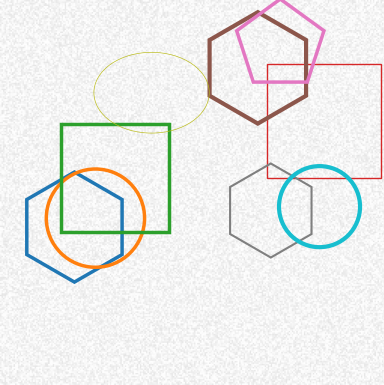[{"shape": "hexagon", "thickness": 2.5, "radius": 0.71, "center": [0.193, 0.41]}, {"shape": "circle", "thickness": 2.5, "radius": 0.64, "center": [0.248, 0.433]}, {"shape": "square", "thickness": 2.5, "radius": 0.7, "center": [0.299, 0.538]}, {"shape": "square", "thickness": 1, "radius": 0.74, "center": [0.841, 0.685]}, {"shape": "hexagon", "thickness": 3, "radius": 0.72, "center": [0.67, 0.824]}, {"shape": "pentagon", "thickness": 2.5, "radius": 0.6, "center": [0.728, 0.883]}, {"shape": "hexagon", "thickness": 1.5, "radius": 0.61, "center": [0.703, 0.453]}, {"shape": "oval", "thickness": 0.5, "radius": 0.75, "center": [0.394, 0.759]}, {"shape": "circle", "thickness": 3, "radius": 0.53, "center": [0.83, 0.463]}]